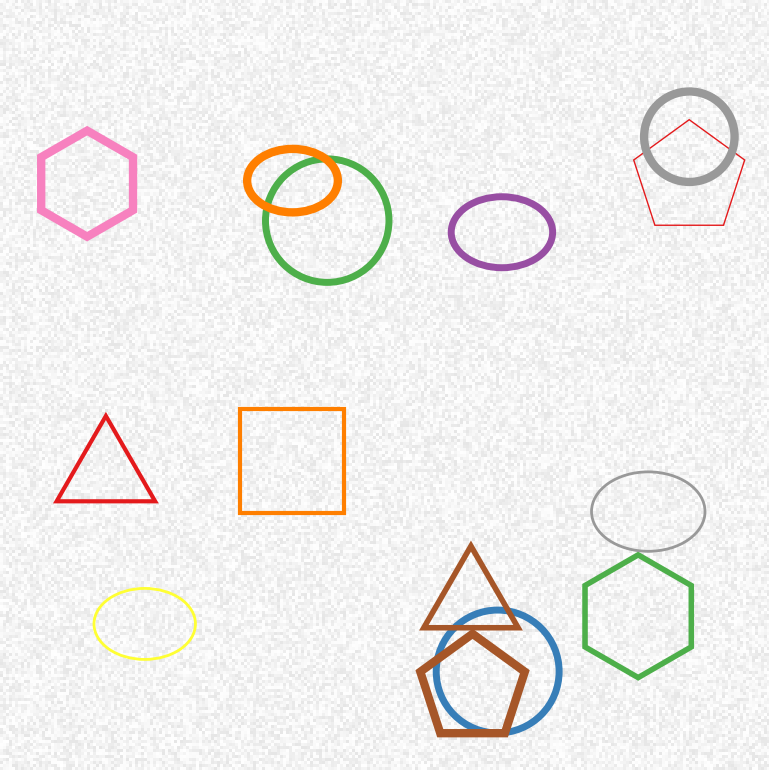[{"shape": "pentagon", "thickness": 0.5, "radius": 0.38, "center": [0.895, 0.769]}, {"shape": "triangle", "thickness": 1.5, "radius": 0.37, "center": [0.138, 0.386]}, {"shape": "circle", "thickness": 2.5, "radius": 0.4, "center": [0.646, 0.128]}, {"shape": "hexagon", "thickness": 2, "radius": 0.4, "center": [0.829, 0.2]}, {"shape": "circle", "thickness": 2.5, "radius": 0.4, "center": [0.425, 0.713]}, {"shape": "oval", "thickness": 2.5, "radius": 0.33, "center": [0.652, 0.698]}, {"shape": "square", "thickness": 1.5, "radius": 0.34, "center": [0.38, 0.401]}, {"shape": "oval", "thickness": 3, "radius": 0.29, "center": [0.38, 0.765]}, {"shape": "oval", "thickness": 1, "radius": 0.33, "center": [0.188, 0.19]}, {"shape": "pentagon", "thickness": 3, "radius": 0.36, "center": [0.614, 0.106]}, {"shape": "triangle", "thickness": 2, "radius": 0.35, "center": [0.612, 0.22]}, {"shape": "hexagon", "thickness": 3, "radius": 0.34, "center": [0.113, 0.761]}, {"shape": "oval", "thickness": 1, "radius": 0.37, "center": [0.842, 0.336]}, {"shape": "circle", "thickness": 3, "radius": 0.29, "center": [0.895, 0.822]}]